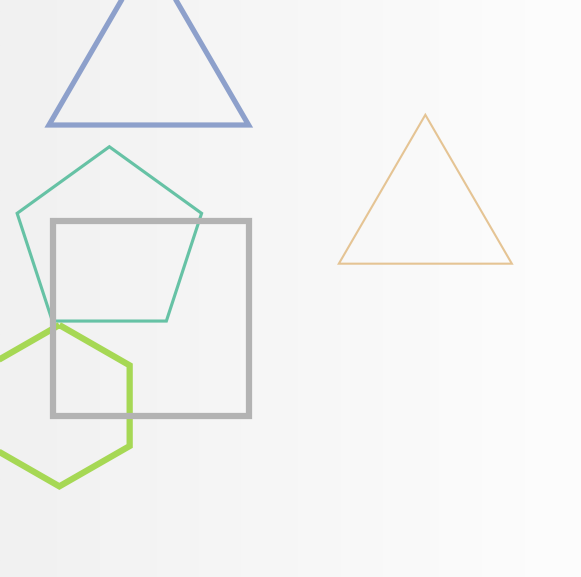[{"shape": "pentagon", "thickness": 1.5, "radius": 0.83, "center": [0.188, 0.578]}, {"shape": "triangle", "thickness": 2.5, "radius": 0.99, "center": [0.256, 0.882]}, {"shape": "hexagon", "thickness": 3, "radius": 0.7, "center": [0.102, 0.297]}, {"shape": "triangle", "thickness": 1, "radius": 0.86, "center": [0.732, 0.628]}, {"shape": "square", "thickness": 3, "radius": 0.84, "center": [0.26, 0.448]}]